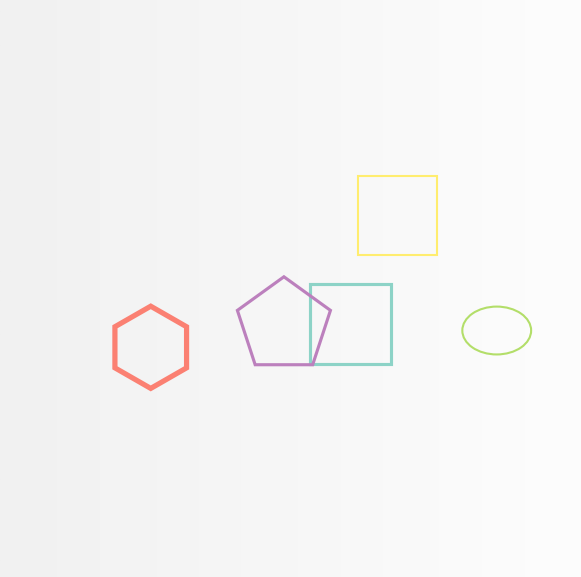[{"shape": "square", "thickness": 1.5, "radius": 0.35, "center": [0.603, 0.439]}, {"shape": "hexagon", "thickness": 2.5, "radius": 0.36, "center": [0.259, 0.398]}, {"shape": "oval", "thickness": 1, "radius": 0.3, "center": [0.855, 0.427]}, {"shape": "pentagon", "thickness": 1.5, "radius": 0.42, "center": [0.488, 0.436]}, {"shape": "square", "thickness": 1, "radius": 0.34, "center": [0.684, 0.626]}]